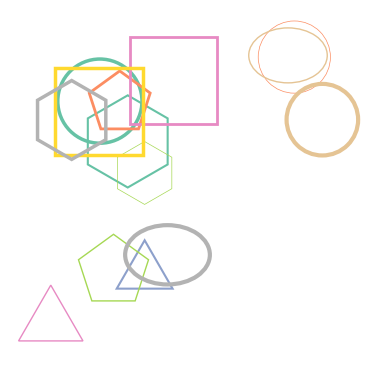[{"shape": "hexagon", "thickness": 1.5, "radius": 0.6, "center": [0.332, 0.633]}, {"shape": "circle", "thickness": 2.5, "radius": 0.55, "center": [0.259, 0.737]}, {"shape": "circle", "thickness": 0.5, "radius": 0.47, "center": [0.764, 0.852]}, {"shape": "pentagon", "thickness": 2, "radius": 0.42, "center": [0.311, 0.733]}, {"shape": "triangle", "thickness": 1.5, "radius": 0.42, "center": [0.376, 0.292]}, {"shape": "triangle", "thickness": 1, "radius": 0.48, "center": [0.132, 0.163]}, {"shape": "square", "thickness": 2, "radius": 0.56, "center": [0.451, 0.791]}, {"shape": "pentagon", "thickness": 1, "radius": 0.48, "center": [0.295, 0.296]}, {"shape": "hexagon", "thickness": 0.5, "radius": 0.41, "center": [0.376, 0.551]}, {"shape": "square", "thickness": 2.5, "radius": 0.57, "center": [0.257, 0.71]}, {"shape": "oval", "thickness": 1, "radius": 0.51, "center": [0.748, 0.856]}, {"shape": "circle", "thickness": 3, "radius": 0.46, "center": [0.837, 0.689]}, {"shape": "hexagon", "thickness": 2.5, "radius": 0.51, "center": [0.186, 0.688]}, {"shape": "oval", "thickness": 3, "radius": 0.55, "center": [0.435, 0.338]}]